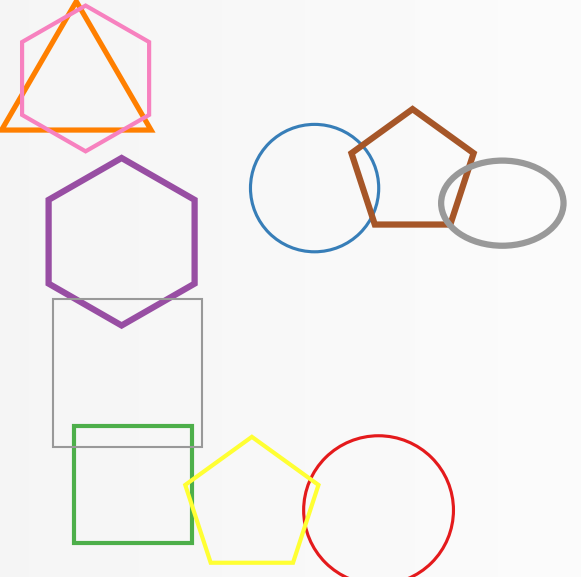[{"shape": "circle", "thickness": 1.5, "radius": 0.64, "center": [0.651, 0.116]}, {"shape": "circle", "thickness": 1.5, "radius": 0.55, "center": [0.541, 0.673]}, {"shape": "square", "thickness": 2, "radius": 0.51, "center": [0.229, 0.16]}, {"shape": "hexagon", "thickness": 3, "radius": 0.73, "center": [0.209, 0.581]}, {"shape": "triangle", "thickness": 2.5, "radius": 0.74, "center": [0.131, 0.848]}, {"shape": "pentagon", "thickness": 2, "radius": 0.6, "center": [0.433, 0.122]}, {"shape": "pentagon", "thickness": 3, "radius": 0.55, "center": [0.71, 0.7]}, {"shape": "hexagon", "thickness": 2, "radius": 0.63, "center": [0.147, 0.863]}, {"shape": "square", "thickness": 1, "radius": 0.64, "center": [0.22, 0.353]}, {"shape": "oval", "thickness": 3, "radius": 0.53, "center": [0.864, 0.647]}]